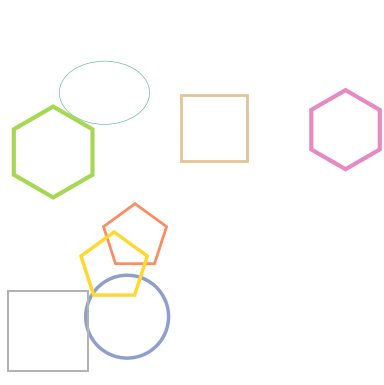[{"shape": "oval", "thickness": 0.5, "radius": 0.59, "center": [0.271, 0.759]}, {"shape": "pentagon", "thickness": 2, "radius": 0.43, "center": [0.351, 0.385]}, {"shape": "circle", "thickness": 2.5, "radius": 0.54, "center": [0.33, 0.177]}, {"shape": "hexagon", "thickness": 3, "radius": 0.51, "center": [0.898, 0.663]}, {"shape": "hexagon", "thickness": 3, "radius": 0.59, "center": [0.138, 0.605]}, {"shape": "pentagon", "thickness": 2.5, "radius": 0.45, "center": [0.296, 0.307]}, {"shape": "square", "thickness": 2, "radius": 0.43, "center": [0.555, 0.667]}, {"shape": "square", "thickness": 1.5, "radius": 0.52, "center": [0.124, 0.14]}]